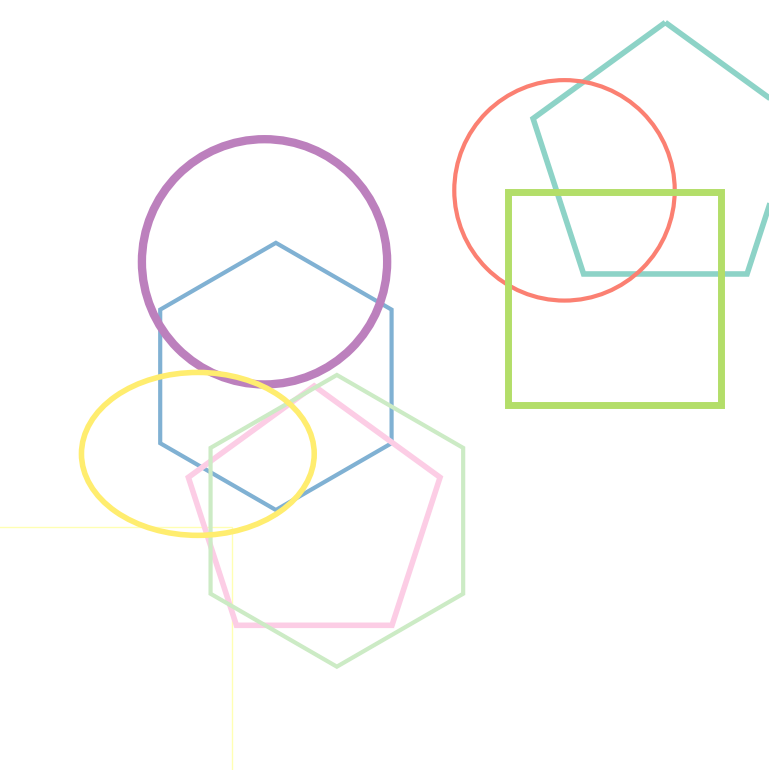[{"shape": "pentagon", "thickness": 2, "radius": 0.9, "center": [0.864, 0.79]}, {"shape": "square", "thickness": 0.5, "radius": 0.9, "center": [0.121, 0.136]}, {"shape": "circle", "thickness": 1.5, "radius": 0.72, "center": [0.733, 0.753]}, {"shape": "hexagon", "thickness": 1.5, "radius": 0.87, "center": [0.358, 0.511]}, {"shape": "square", "thickness": 2.5, "radius": 0.69, "center": [0.798, 0.613]}, {"shape": "pentagon", "thickness": 2, "radius": 0.86, "center": [0.408, 0.327]}, {"shape": "circle", "thickness": 3, "radius": 0.8, "center": [0.344, 0.66]}, {"shape": "hexagon", "thickness": 1.5, "radius": 0.95, "center": [0.437, 0.324]}, {"shape": "oval", "thickness": 2, "radius": 0.76, "center": [0.257, 0.411]}]